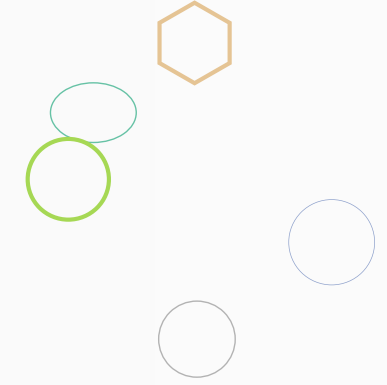[{"shape": "oval", "thickness": 1, "radius": 0.55, "center": [0.241, 0.707]}, {"shape": "circle", "thickness": 0.5, "radius": 0.55, "center": [0.856, 0.371]}, {"shape": "circle", "thickness": 3, "radius": 0.52, "center": [0.176, 0.534]}, {"shape": "hexagon", "thickness": 3, "radius": 0.52, "center": [0.502, 0.888]}, {"shape": "circle", "thickness": 1, "radius": 0.49, "center": [0.508, 0.119]}]